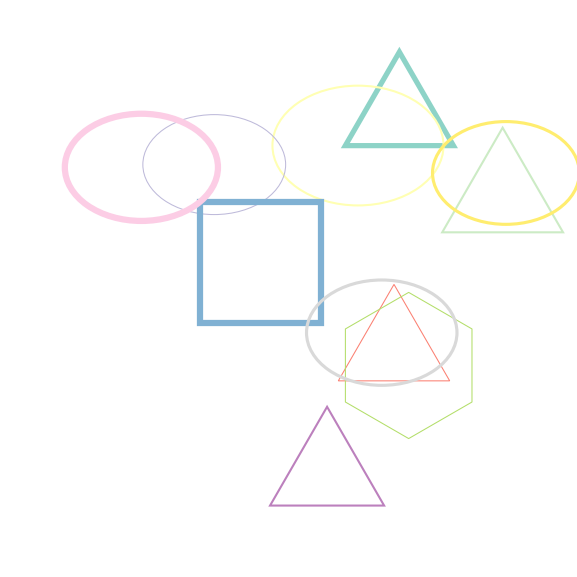[{"shape": "triangle", "thickness": 2.5, "radius": 0.54, "center": [0.692, 0.801]}, {"shape": "oval", "thickness": 1, "radius": 0.74, "center": [0.62, 0.747]}, {"shape": "oval", "thickness": 0.5, "radius": 0.62, "center": [0.371, 0.714]}, {"shape": "triangle", "thickness": 0.5, "radius": 0.56, "center": [0.682, 0.395]}, {"shape": "square", "thickness": 3, "radius": 0.52, "center": [0.451, 0.544]}, {"shape": "hexagon", "thickness": 0.5, "radius": 0.63, "center": [0.708, 0.366]}, {"shape": "oval", "thickness": 3, "radius": 0.66, "center": [0.245, 0.709]}, {"shape": "oval", "thickness": 1.5, "radius": 0.65, "center": [0.661, 0.423]}, {"shape": "triangle", "thickness": 1, "radius": 0.57, "center": [0.566, 0.181]}, {"shape": "triangle", "thickness": 1, "radius": 0.6, "center": [0.87, 0.657]}, {"shape": "oval", "thickness": 1.5, "radius": 0.64, "center": [0.876, 0.7]}]